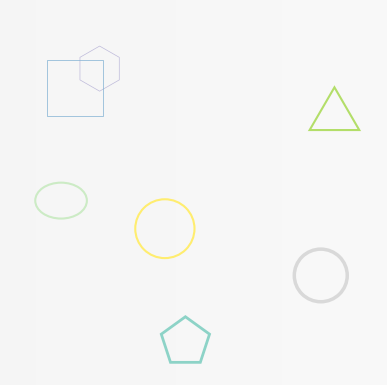[{"shape": "pentagon", "thickness": 2, "radius": 0.33, "center": [0.478, 0.112]}, {"shape": "hexagon", "thickness": 0.5, "radius": 0.29, "center": [0.257, 0.822]}, {"shape": "square", "thickness": 0.5, "radius": 0.36, "center": [0.194, 0.772]}, {"shape": "triangle", "thickness": 1.5, "radius": 0.37, "center": [0.863, 0.699]}, {"shape": "circle", "thickness": 2.5, "radius": 0.34, "center": [0.828, 0.285]}, {"shape": "oval", "thickness": 1.5, "radius": 0.33, "center": [0.158, 0.479]}, {"shape": "circle", "thickness": 1.5, "radius": 0.38, "center": [0.425, 0.406]}]